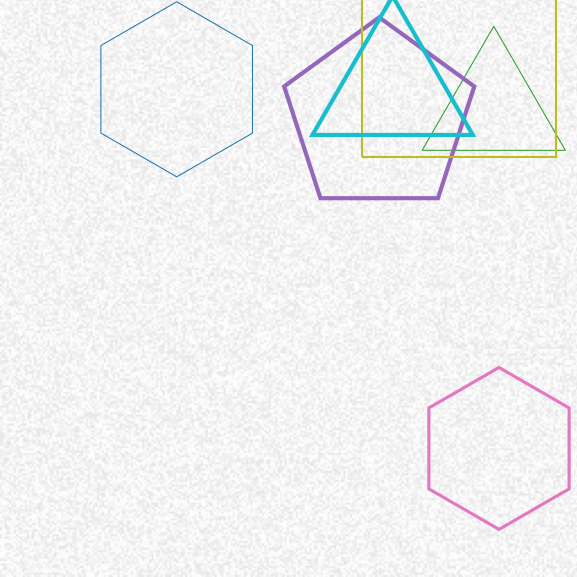[{"shape": "hexagon", "thickness": 0.5, "radius": 0.76, "center": [0.306, 0.844]}, {"shape": "triangle", "thickness": 0.5, "radius": 0.72, "center": [0.855, 0.81]}, {"shape": "pentagon", "thickness": 2, "radius": 0.87, "center": [0.657, 0.796]}, {"shape": "hexagon", "thickness": 1.5, "radius": 0.7, "center": [0.864, 0.223]}, {"shape": "square", "thickness": 1, "radius": 0.84, "center": [0.794, 0.894]}, {"shape": "triangle", "thickness": 2, "radius": 0.8, "center": [0.68, 0.846]}]